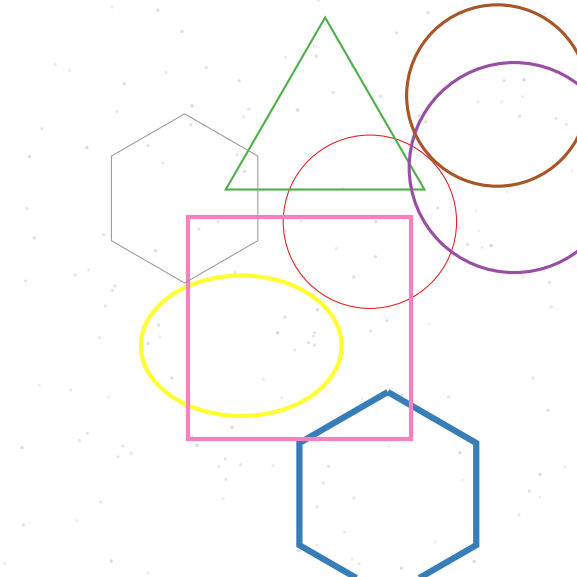[{"shape": "circle", "thickness": 0.5, "radius": 0.75, "center": [0.641, 0.615]}, {"shape": "hexagon", "thickness": 3, "radius": 0.88, "center": [0.672, 0.144]}, {"shape": "triangle", "thickness": 1, "radius": 0.99, "center": [0.563, 0.77]}, {"shape": "circle", "thickness": 1.5, "radius": 0.91, "center": [0.89, 0.709]}, {"shape": "oval", "thickness": 2, "radius": 0.87, "center": [0.418, 0.4]}, {"shape": "circle", "thickness": 1.5, "radius": 0.79, "center": [0.861, 0.834]}, {"shape": "square", "thickness": 2, "radius": 0.96, "center": [0.519, 0.431]}, {"shape": "hexagon", "thickness": 0.5, "radius": 0.73, "center": [0.32, 0.656]}]